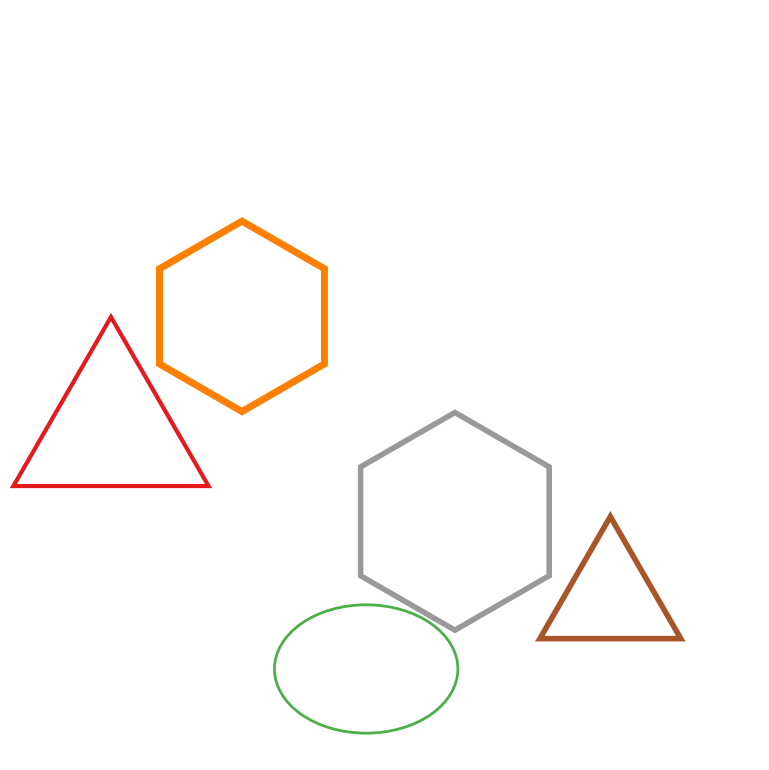[{"shape": "triangle", "thickness": 1.5, "radius": 0.73, "center": [0.144, 0.442]}, {"shape": "oval", "thickness": 1, "radius": 0.6, "center": [0.476, 0.131]}, {"shape": "hexagon", "thickness": 2.5, "radius": 0.62, "center": [0.314, 0.589]}, {"shape": "triangle", "thickness": 2, "radius": 0.53, "center": [0.793, 0.223]}, {"shape": "hexagon", "thickness": 2, "radius": 0.71, "center": [0.591, 0.323]}]